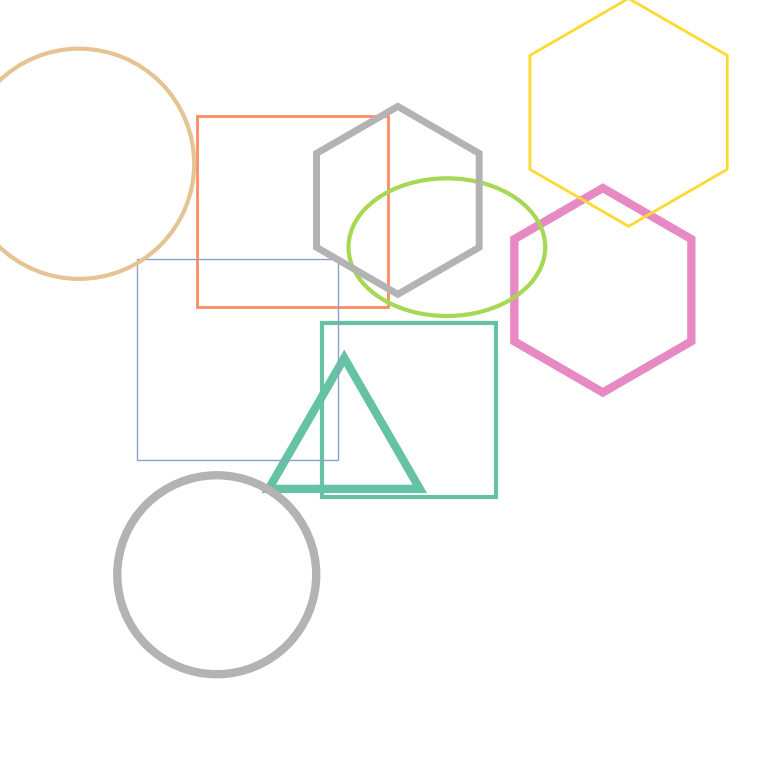[{"shape": "square", "thickness": 1.5, "radius": 0.56, "center": [0.532, 0.468]}, {"shape": "triangle", "thickness": 3, "radius": 0.57, "center": [0.447, 0.422]}, {"shape": "square", "thickness": 1, "radius": 0.62, "center": [0.38, 0.726]}, {"shape": "square", "thickness": 0.5, "radius": 0.65, "center": [0.308, 0.534]}, {"shape": "hexagon", "thickness": 3, "radius": 0.66, "center": [0.783, 0.623]}, {"shape": "oval", "thickness": 1.5, "radius": 0.64, "center": [0.58, 0.679]}, {"shape": "hexagon", "thickness": 1, "radius": 0.74, "center": [0.816, 0.854]}, {"shape": "circle", "thickness": 1.5, "radius": 0.75, "center": [0.103, 0.787]}, {"shape": "hexagon", "thickness": 2.5, "radius": 0.61, "center": [0.517, 0.74]}, {"shape": "circle", "thickness": 3, "radius": 0.65, "center": [0.282, 0.254]}]